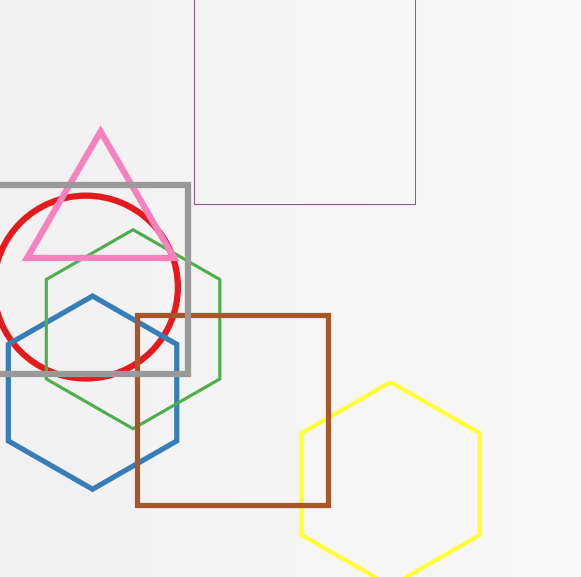[{"shape": "circle", "thickness": 3, "radius": 0.79, "center": [0.148, 0.502]}, {"shape": "hexagon", "thickness": 2.5, "radius": 0.84, "center": [0.159, 0.319]}, {"shape": "hexagon", "thickness": 1.5, "radius": 0.86, "center": [0.229, 0.429]}, {"shape": "square", "thickness": 0.5, "radius": 0.95, "center": [0.524, 0.835]}, {"shape": "hexagon", "thickness": 2, "radius": 0.88, "center": [0.672, 0.161]}, {"shape": "square", "thickness": 2.5, "radius": 0.82, "center": [0.4, 0.289]}, {"shape": "triangle", "thickness": 3, "radius": 0.73, "center": [0.173, 0.625]}, {"shape": "square", "thickness": 3, "radius": 0.82, "center": [0.159, 0.515]}]